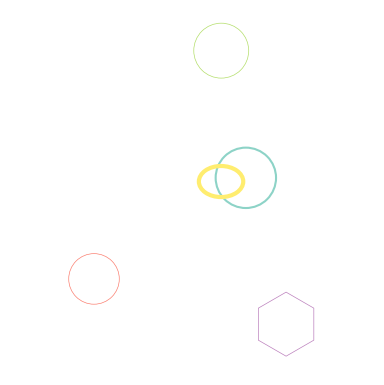[{"shape": "circle", "thickness": 1.5, "radius": 0.39, "center": [0.639, 0.538]}, {"shape": "circle", "thickness": 0.5, "radius": 0.33, "center": [0.244, 0.276]}, {"shape": "circle", "thickness": 0.5, "radius": 0.36, "center": [0.575, 0.868]}, {"shape": "hexagon", "thickness": 0.5, "radius": 0.42, "center": [0.743, 0.158]}, {"shape": "oval", "thickness": 3, "radius": 0.29, "center": [0.574, 0.528]}]